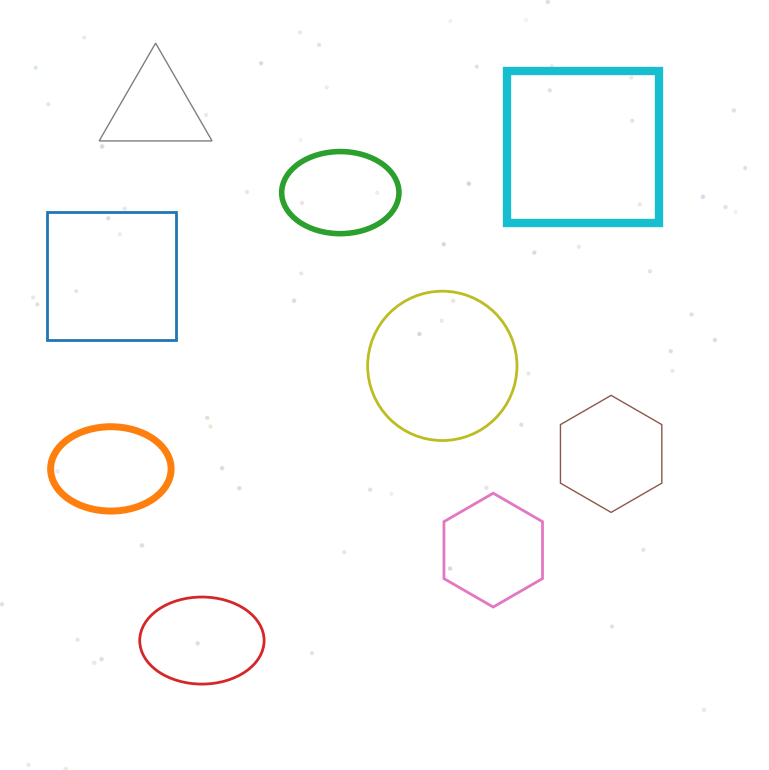[{"shape": "square", "thickness": 1, "radius": 0.42, "center": [0.145, 0.642]}, {"shape": "oval", "thickness": 2.5, "radius": 0.39, "center": [0.144, 0.391]}, {"shape": "oval", "thickness": 2, "radius": 0.38, "center": [0.442, 0.75]}, {"shape": "oval", "thickness": 1, "radius": 0.4, "center": [0.262, 0.168]}, {"shape": "hexagon", "thickness": 0.5, "radius": 0.38, "center": [0.794, 0.411]}, {"shape": "hexagon", "thickness": 1, "radius": 0.37, "center": [0.641, 0.286]}, {"shape": "triangle", "thickness": 0.5, "radius": 0.42, "center": [0.202, 0.859]}, {"shape": "circle", "thickness": 1, "radius": 0.48, "center": [0.574, 0.525]}, {"shape": "square", "thickness": 3, "radius": 0.49, "center": [0.758, 0.809]}]